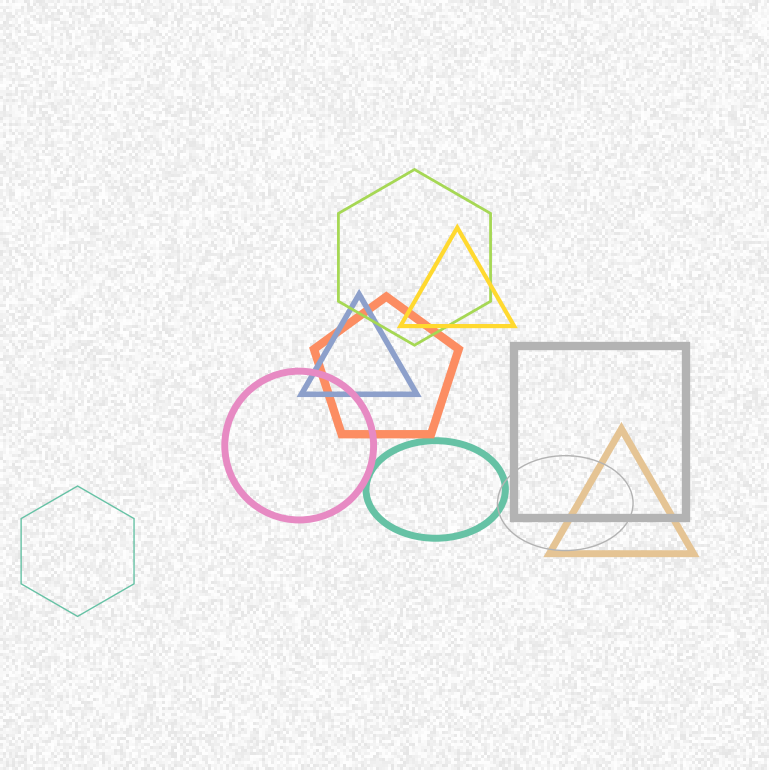[{"shape": "hexagon", "thickness": 0.5, "radius": 0.42, "center": [0.101, 0.284]}, {"shape": "oval", "thickness": 2.5, "radius": 0.45, "center": [0.566, 0.364]}, {"shape": "pentagon", "thickness": 3, "radius": 0.49, "center": [0.502, 0.516]}, {"shape": "triangle", "thickness": 2, "radius": 0.43, "center": [0.466, 0.531]}, {"shape": "circle", "thickness": 2.5, "radius": 0.48, "center": [0.389, 0.421]}, {"shape": "hexagon", "thickness": 1, "radius": 0.57, "center": [0.538, 0.666]}, {"shape": "triangle", "thickness": 1.5, "radius": 0.43, "center": [0.594, 0.619]}, {"shape": "triangle", "thickness": 2.5, "radius": 0.54, "center": [0.807, 0.335]}, {"shape": "oval", "thickness": 0.5, "radius": 0.44, "center": [0.734, 0.347]}, {"shape": "square", "thickness": 3, "radius": 0.56, "center": [0.779, 0.439]}]